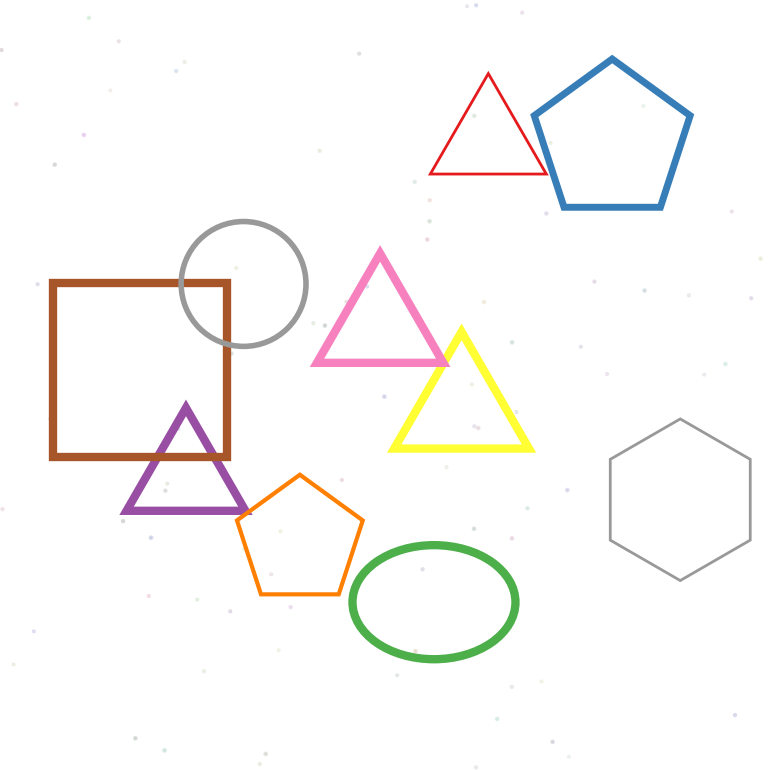[{"shape": "triangle", "thickness": 1, "radius": 0.43, "center": [0.634, 0.817]}, {"shape": "pentagon", "thickness": 2.5, "radius": 0.53, "center": [0.795, 0.817]}, {"shape": "oval", "thickness": 3, "radius": 0.53, "center": [0.564, 0.218]}, {"shape": "triangle", "thickness": 3, "radius": 0.45, "center": [0.242, 0.381]}, {"shape": "pentagon", "thickness": 1.5, "radius": 0.43, "center": [0.389, 0.298]}, {"shape": "triangle", "thickness": 3, "radius": 0.51, "center": [0.599, 0.468]}, {"shape": "square", "thickness": 3, "radius": 0.57, "center": [0.182, 0.519]}, {"shape": "triangle", "thickness": 3, "radius": 0.47, "center": [0.494, 0.576]}, {"shape": "hexagon", "thickness": 1, "radius": 0.52, "center": [0.883, 0.351]}, {"shape": "circle", "thickness": 2, "radius": 0.41, "center": [0.316, 0.631]}]